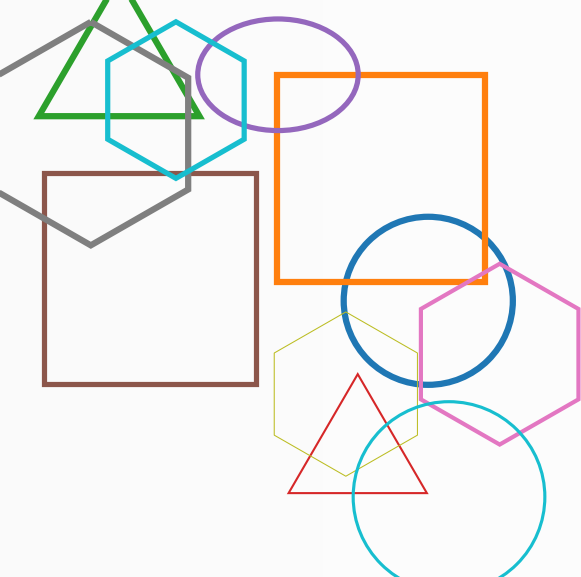[{"shape": "circle", "thickness": 3, "radius": 0.73, "center": [0.737, 0.478]}, {"shape": "square", "thickness": 3, "radius": 0.9, "center": [0.656, 0.69]}, {"shape": "triangle", "thickness": 3, "radius": 0.8, "center": [0.205, 0.878]}, {"shape": "triangle", "thickness": 1, "radius": 0.69, "center": [0.615, 0.214]}, {"shape": "oval", "thickness": 2.5, "radius": 0.69, "center": [0.478, 0.87]}, {"shape": "square", "thickness": 2.5, "radius": 0.91, "center": [0.258, 0.517]}, {"shape": "hexagon", "thickness": 2, "radius": 0.78, "center": [0.86, 0.386]}, {"shape": "hexagon", "thickness": 3, "radius": 0.97, "center": [0.156, 0.768]}, {"shape": "hexagon", "thickness": 0.5, "radius": 0.71, "center": [0.595, 0.317]}, {"shape": "hexagon", "thickness": 2.5, "radius": 0.68, "center": [0.303, 0.826]}, {"shape": "circle", "thickness": 1.5, "radius": 0.82, "center": [0.772, 0.139]}]